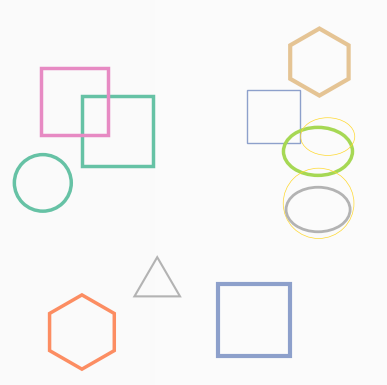[{"shape": "circle", "thickness": 2.5, "radius": 0.37, "center": [0.11, 0.525]}, {"shape": "square", "thickness": 2.5, "radius": 0.46, "center": [0.303, 0.659]}, {"shape": "hexagon", "thickness": 2.5, "radius": 0.48, "center": [0.211, 0.138]}, {"shape": "square", "thickness": 3, "radius": 0.47, "center": [0.655, 0.169]}, {"shape": "square", "thickness": 1, "radius": 0.34, "center": [0.707, 0.698]}, {"shape": "square", "thickness": 2.5, "radius": 0.43, "center": [0.192, 0.736]}, {"shape": "oval", "thickness": 2.5, "radius": 0.45, "center": [0.821, 0.607]}, {"shape": "circle", "thickness": 0.5, "radius": 0.46, "center": [0.822, 0.472]}, {"shape": "oval", "thickness": 0.5, "radius": 0.35, "center": [0.846, 0.645]}, {"shape": "hexagon", "thickness": 3, "radius": 0.44, "center": [0.824, 0.839]}, {"shape": "triangle", "thickness": 1.5, "radius": 0.34, "center": [0.406, 0.264]}, {"shape": "oval", "thickness": 2, "radius": 0.41, "center": [0.821, 0.456]}]